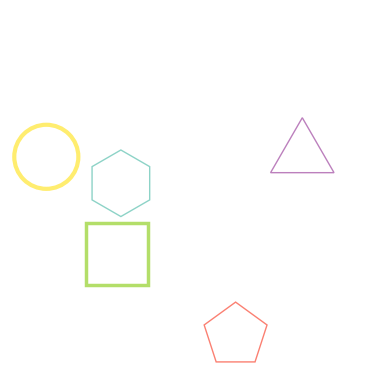[{"shape": "hexagon", "thickness": 1, "radius": 0.43, "center": [0.314, 0.524]}, {"shape": "pentagon", "thickness": 1, "radius": 0.43, "center": [0.612, 0.129]}, {"shape": "square", "thickness": 2.5, "radius": 0.4, "center": [0.304, 0.341]}, {"shape": "triangle", "thickness": 1, "radius": 0.48, "center": [0.785, 0.599]}, {"shape": "circle", "thickness": 3, "radius": 0.42, "center": [0.12, 0.593]}]